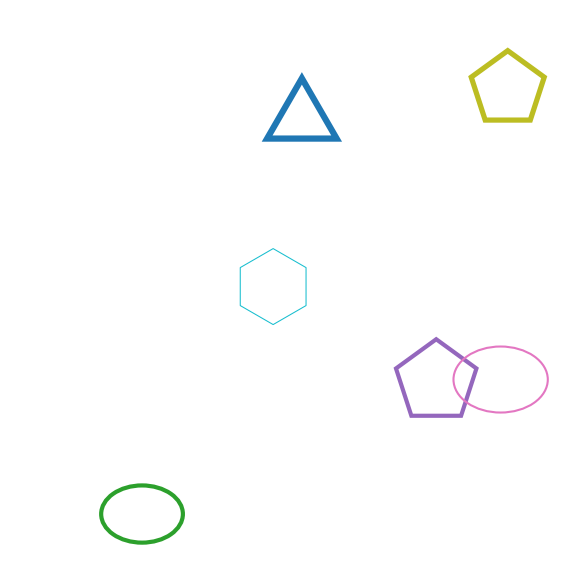[{"shape": "triangle", "thickness": 3, "radius": 0.35, "center": [0.523, 0.794]}, {"shape": "oval", "thickness": 2, "radius": 0.35, "center": [0.246, 0.109]}, {"shape": "pentagon", "thickness": 2, "radius": 0.37, "center": [0.755, 0.338]}, {"shape": "oval", "thickness": 1, "radius": 0.41, "center": [0.867, 0.342]}, {"shape": "pentagon", "thickness": 2.5, "radius": 0.33, "center": [0.879, 0.845]}, {"shape": "hexagon", "thickness": 0.5, "radius": 0.33, "center": [0.473, 0.503]}]